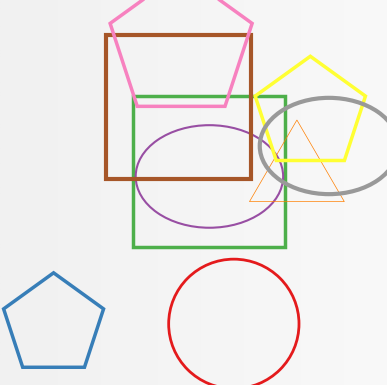[{"shape": "circle", "thickness": 2, "radius": 0.84, "center": [0.603, 0.159]}, {"shape": "pentagon", "thickness": 2.5, "radius": 0.68, "center": [0.138, 0.156]}, {"shape": "square", "thickness": 2.5, "radius": 0.98, "center": [0.539, 0.555]}, {"shape": "oval", "thickness": 1.5, "radius": 0.95, "center": [0.54, 0.542]}, {"shape": "triangle", "thickness": 0.5, "radius": 0.71, "center": [0.766, 0.547]}, {"shape": "pentagon", "thickness": 2.5, "radius": 0.75, "center": [0.801, 0.704]}, {"shape": "square", "thickness": 3, "radius": 0.93, "center": [0.461, 0.723]}, {"shape": "pentagon", "thickness": 2.5, "radius": 0.96, "center": [0.467, 0.88]}, {"shape": "oval", "thickness": 3, "radius": 0.89, "center": [0.849, 0.621]}]